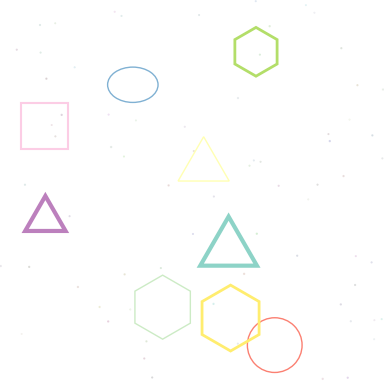[{"shape": "triangle", "thickness": 3, "radius": 0.42, "center": [0.594, 0.352]}, {"shape": "triangle", "thickness": 1, "radius": 0.38, "center": [0.529, 0.568]}, {"shape": "circle", "thickness": 1, "radius": 0.36, "center": [0.714, 0.104]}, {"shape": "oval", "thickness": 1, "radius": 0.33, "center": [0.345, 0.78]}, {"shape": "hexagon", "thickness": 2, "radius": 0.32, "center": [0.665, 0.865]}, {"shape": "square", "thickness": 1.5, "radius": 0.3, "center": [0.116, 0.672]}, {"shape": "triangle", "thickness": 3, "radius": 0.3, "center": [0.118, 0.43]}, {"shape": "hexagon", "thickness": 1, "radius": 0.42, "center": [0.422, 0.202]}, {"shape": "hexagon", "thickness": 2, "radius": 0.43, "center": [0.599, 0.174]}]